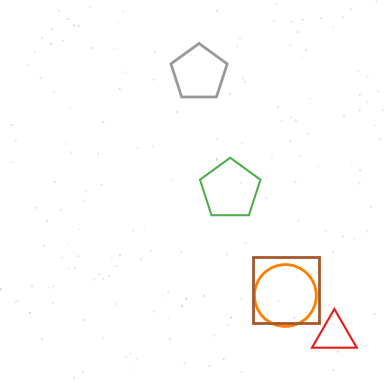[{"shape": "triangle", "thickness": 1.5, "radius": 0.34, "center": [0.868, 0.13]}, {"shape": "pentagon", "thickness": 1.5, "radius": 0.41, "center": [0.598, 0.508]}, {"shape": "circle", "thickness": 2, "radius": 0.4, "center": [0.741, 0.232]}, {"shape": "square", "thickness": 2, "radius": 0.43, "center": [0.742, 0.246]}, {"shape": "pentagon", "thickness": 2, "radius": 0.38, "center": [0.517, 0.81]}]